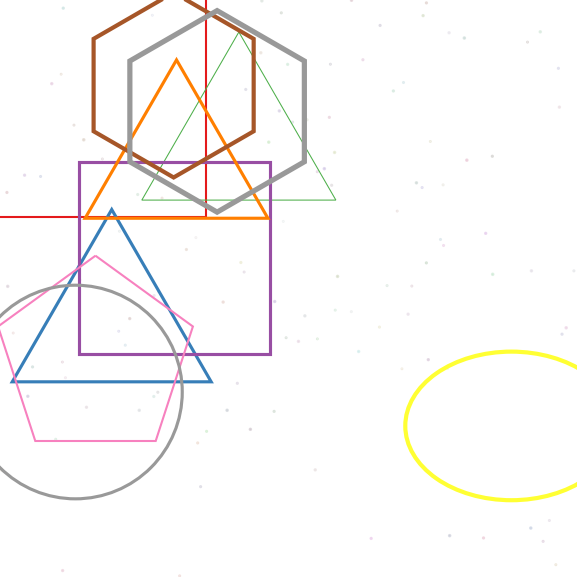[{"shape": "square", "thickness": 1, "radius": 0.97, "center": [0.162, 0.817]}, {"shape": "triangle", "thickness": 1.5, "radius": 0.99, "center": [0.193, 0.437]}, {"shape": "triangle", "thickness": 0.5, "radius": 0.97, "center": [0.414, 0.75]}, {"shape": "square", "thickness": 1.5, "radius": 0.83, "center": [0.303, 0.552]}, {"shape": "triangle", "thickness": 1.5, "radius": 0.91, "center": [0.306, 0.713]}, {"shape": "oval", "thickness": 2, "radius": 0.92, "center": [0.886, 0.262]}, {"shape": "hexagon", "thickness": 2, "radius": 0.8, "center": [0.301, 0.852]}, {"shape": "pentagon", "thickness": 1, "radius": 0.89, "center": [0.165, 0.379]}, {"shape": "circle", "thickness": 1.5, "radius": 0.92, "center": [0.131, 0.32]}, {"shape": "hexagon", "thickness": 2.5, "radius": 0.87, "center": [0.376, 0.806]}]